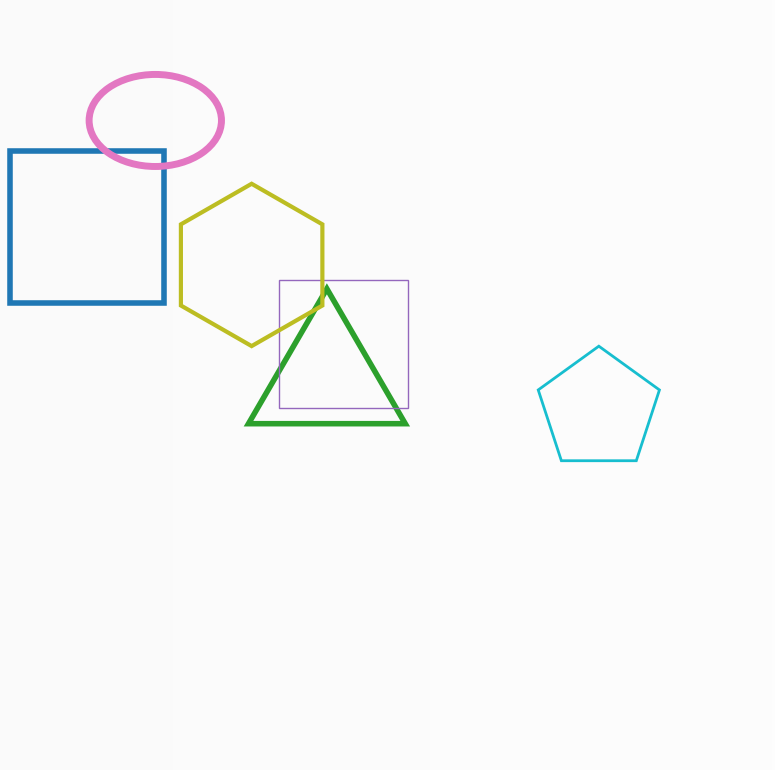[{"shape": "square", "thickness": 2, "radius": 0.5, "center": [0.113, 0.705]}, {"shape": "triangle", "thickness": 2, "radius": 0.58, "center": [0.422, 0.508]}, {"shape": "square", "thickness": 0.5, "radius": 0.42, "center": [0.443, 0.553]}, {"shape": "oval", "thickness": 2.5, "radius": 0.43, "center": [0.2, 0.844]}, {"shape": "hexagon", "thickness": 1.5, "radius": 0.53, "center": [0.325, 0.656]}, {"shape": "pentagon", "thickness": 1, "radius": 0.41, "center": [0.773, 0.468]}]